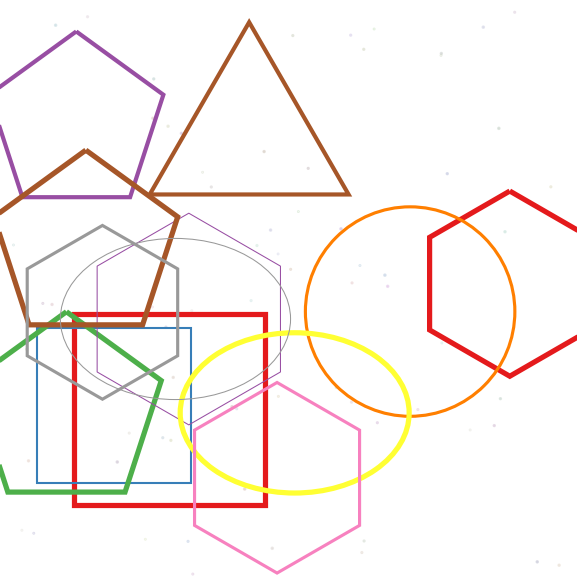[{"shape": "square", "thickness": 2.5, "radius": 0.83, "center": [0.294, 0.289]}, {"shape": "hexagon", "thickness": 2.5, "radius": 0.8, "center": [0.883, 0.508]}, {"shape": "square", "thickness": 1, "radius": 0.67, "center": [0.197, 0.298]}, {"shape": "pentagon", "thickness": 2.5, "radius": 0.86, "center": [0.115, 0.287]}, {"shape": "pentagon", "thickness": 2, "radius": 0.79, "center": [0.132, 0.786]}, {"shape": "hexagon", "thickness": 0.5, "radius": 0.92, "center": [0.327, 0.447]}, {"shape": "circle", "thickness": 1.5, "radius": 0.91, "center": [0.71, 0.46]}, {"shape": "oval", "thickness": 2.5, "radius": 0.99, "center": [0.51, 0.284]}, {"shape": "triangle", "thickness": 2, "radius": 0.99, "center": [0.431, 0.762]}, {"shape": "pentagon", "thickness": 2.5, "radius": 0.84, "center": [0.149, 0.572]}, {"shape": "hexagon", "thickness": 1.5, "radius": 0.82, "center": [0.48, 0.172]}, {"shape": "oval", "thickness": 0.5, "radius": 1.0, "center": [0.304, 0.447]}, {"shape": "hexagon", "thickness": 1.5, "radius": 0.75, "center": [0.177, 0.458]}]